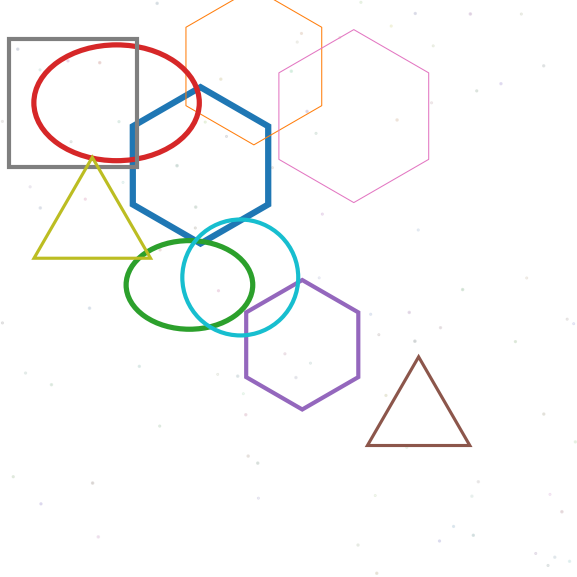[{"shape": "hexagon", "thickness": 3, "radius": 0.68, "center": [0.347, 0.713]}, {"shape": "hexagon", "thickness": 0.5, "radius": 0.68, "center": [0.44, 0.884]}, {"shape": "oval", "thickness": 2.5, "radius": 0.55, "center": [0.328, 0.506]}, {"shape": "oval", "thickness": 2.5, "radius": 0.72, "center": [0.202, 0.821]}, {"shape": "hexagon", "thickness": 2, "radius": 0.56, "center": [0.523, 0.402]}, {"shape": "triangle", "thickness": 1.5, "radius": 0.51, "center": [0.725, 0.279]}, {"shape": "hexagon", "thickness": 0.5, "radius": 0.75, "center": [0.613, 0.798]}, {"shape": "square", "thickness": 2, "radius": 0.56, "center": [0.126, 0.82]}, {"shape": "triangle", "thickness": 1.5, "radius": 0.58, "center": [0.16, 0.61]}, {"shape": "circle", "thickness": 2, "radius": 0.5, "center": [0.416, 0.519]}]